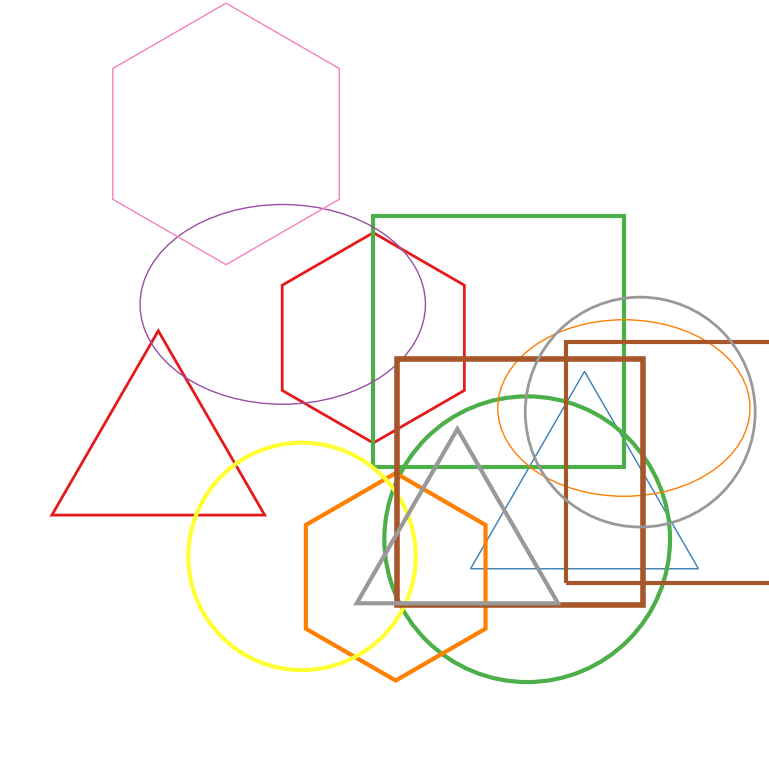[{"shape": "triangle", "thickness": 1, "radius": 0.8, "center": [0.206, 0.411]}, {"shape": "hexagon", "thickness": 1, "radius": 0.68, "center": [0.485, 0.561]}, {"shape": "triangle", "thickness": 0.5, "radius": 0.85, "center": [0.759, 0.347]}, {"shape": "square", "thickness": 1.5, "radius": 0.81, "center": [0.648, 0.556]}, {"shape": "circle", "thickness": 1.5, "radius": 0.93, "center": [0.685, 0.3]}, {"shape": "oval", "thickness": 0.5, "radius": 0.93, "center": [0.367, 0.605]}, {"shape": "oval", "thickness": 0.5, "radius": 0.82, "center": [0.81, 0.47]}, {"shape": "hexagon", "thickness": 1.5, "radius": 0.67, "center": [0.514, 0.251]}, {"shape": "circle", "thickness": 1.5, "radius": 0.74, "center": [0.392, 0.277]}, {"shape": "square", "thickness": 2, "radius": 0.8, "center": [0.676, 0.374]}, {"shape": "square", "thickness": 1.5, "radius": 0.78, "center": [0.892, 0.399]}, {"shape": "hexagon", "thickness": 0.5, "radius": 0.85, "center": [0.294, 0.826]}, {"shape": "triangle", "thickness": 1.5, "radius": 0.75, "center": [0.594, 0.292]}, {"shape": "circle", "thickness": 1, "radius": 0.75, "center": [0.831, 0.465]}]